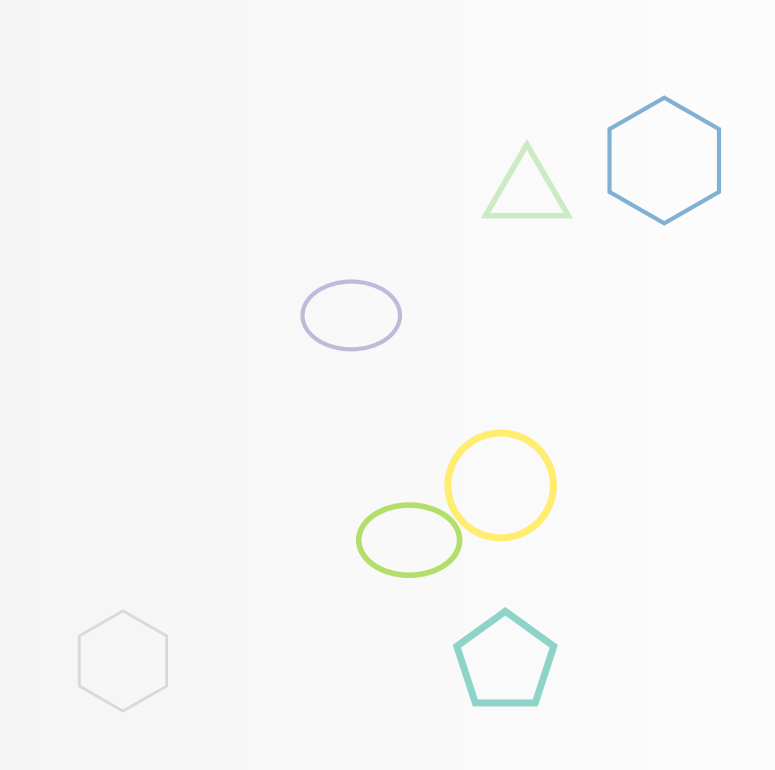[{"shape": "pentagon", "thickness": 2.5, "radius": 0.33, "center": [0.652, 0.14]}, {"shape": "oval", "thickness": 1.5, "radius": 0.31, "center": [0.453, 0.59]}, {"shape": "hexagon", "thickness": 1.5, "radius": 0.41, "center": [0.857, 0.792]}, {"shape": "oval", "thickness": 2, "radius": 0.33, "center": [0.528, 0.299]}, {"shape": "hexagon", "thickness": 1, "radius": 0.33, "center": [0.159, 0.142]}, {"shape": "triangle", "thickness": 2, "radius": 0.31, "center": [0.68, 0.751]}, {"shape": "circle", "thickness": 2.5, "radius": 0.34, "center": [0.646, 0.37]}]